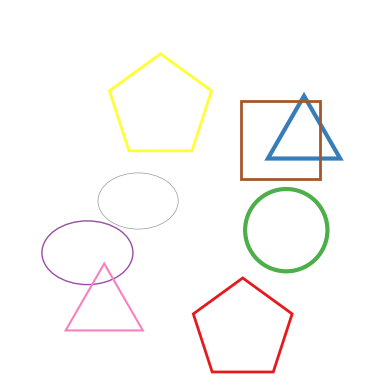[{"shape": "pentagon", "thickness": 2, "radius": 0.67, "center": [0.63, 0.143]}, {"shape": "triangle", "thickness": 3, "radius": 0.54, "center": [0.79, 0.642]}, {"shape": "circle", "thickness": 3, "radius": 0.53, "center": [0.744, 0.402]}, {"shape": "oval", "thickness": 1, "radius": 0.59, "center": [0.227, 0.344]}, {"shape": "pentagon", "thickness": 2, "radius": 0.7, "center": [0.417, 0.721]}, {"shape": "square", "thickness": 2, "radius": 0.51, "center": [0.729, 0.636]}, {"shape": "triangle", "thickness": 1.5, "radius": 0.58, "center": [0.271, 0.2]}, {"shape": "oval", "thickness": 0.5, "radius": 0.52, "center": [0.359, 0.478]}]